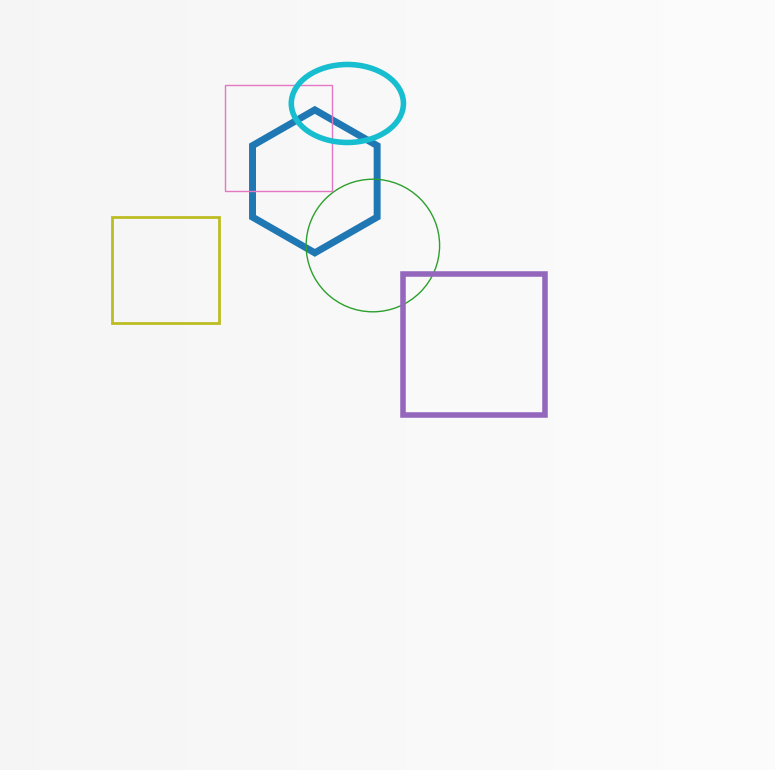[{"shape": "hexagon", "thickness": 2.5, "radius": 0.46, "center": [0.406, 0.764]}, {"shape": "circle", "thickness": 0.5, "radius": 0.43, "center": [0.481, 0.681]}, {"shape": "square", "thickness": 2, "radius": 0.46, "center": [0.612, 0.552]}, {"shape": "square", "thickness": 0.5, "radius": 0.34, "center": [0.36, 0.821]}, {"shape": "square", "thickness": 1, "radius": 0.35, "center": [0.214, 0.649]}, {"shape": "oval", "thickness": 2, "radius": 0.36, "center": [0.448, 0.866]}]